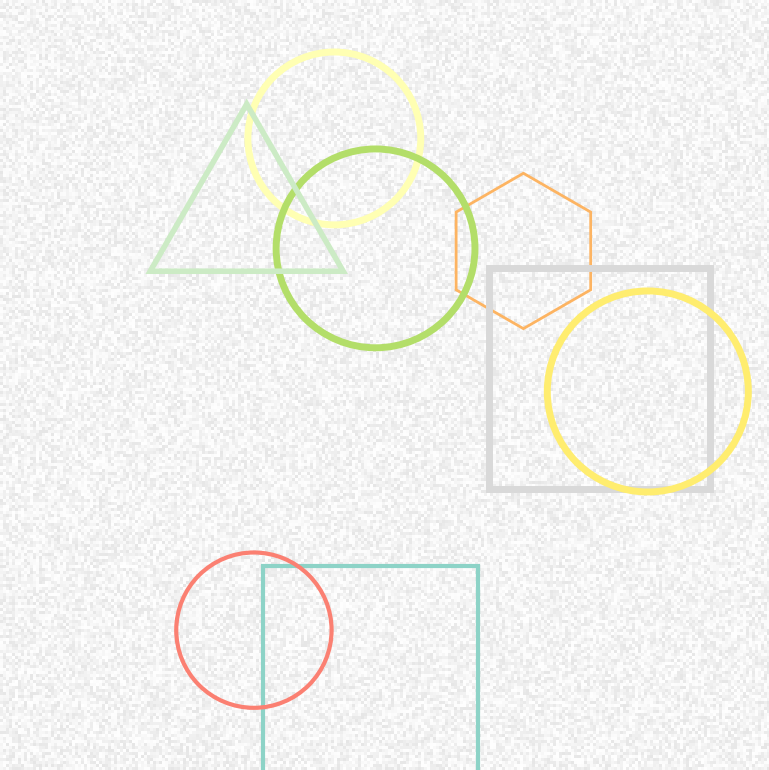[{"shape": "square", "thickness": 1.5, "radius": 0.7, "center": [0.481, 0.126]}, {"shape": "circle", "thickness": 2.5, "radius": 0.56, "center": [0.434, 0.82]}, {"shape": "circle", "thickness": 1.5, "radius": 0.5, "center": [0.33, 0.182]}, {"shape": "hexagon", "thickness": 1, "radius": 0.5, "center": [0.68, 0.674]}, {"shape": "circle", "thickness": 2.5, "radius": 0.65, "center": [0.488, 0.677]}, {"shape": "square", "thickness": 2.5, "radius": 0.72, "center": [0.778, 0.508]}, {"shape": "triangle", "thickness": 2, "radius": 0.72, "center": [0.32, 0.72]}, {"shape": "circle", "thickness": 2.5, "radius": 0.65, "center": [0.841, 0.492]}]